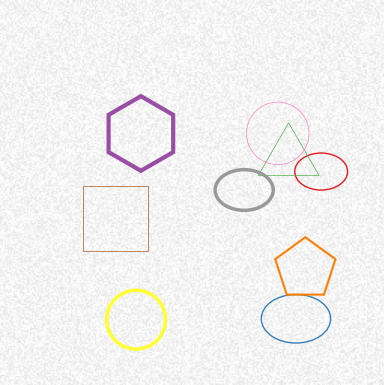[{"shape": "oval", "thickness": 1, "radius": 0.34, "center": [0.834, 0.554]}, {"shape": "oval", "thickness": 1, "radius": 0.45, "center": [0.769, 0.172]}, {"shape": "triangle", "thickness": 0.5, "radius": 0.46, "center": [0.75, 0.59]}, {"shape": "hexagon", "thickness": 3, "radius": 0.48, "center": [0.366, 0.653]}, {"shape": "pentagon", "thickness": 1.5, "radius": 0.41, "center": [0.793, 0.301]}, {"shape": "circle", "thickness": 2.5, "radius": 0.38, "center": [0.354, 0.17]}, {"shape": "square", "thickness": 0.5, "radius": 0.43, "center": [0.3, 0.433]}, {"shape": "circle", "thickness": 0.5, "radius": 0.41, "center": [0.721, 0.654]}, {"shape": "oval", "thickness": 2.5, "radius": 0.38, "center": [0.634, 0.507]}]